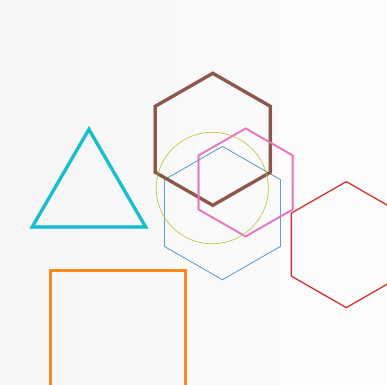[{"shape": "hexagon", "thickness": 0.5, "radius": 0.87, "center": [0.574, 0.447]}, {"shape": "square", "thickness": 2, "radius": 0.87, "center": [0.302, 0.124]}, {"shape": "hexagon", "thickness": 1, "radius": 0.82, "center": [0.894, 0.365]}, {"shape": "hexagon", "thickness": 2.5, "radius": 0.86, "center": [0.549, 0.638]}, {"shape": "hexagon", "thickness": 1.5, "radius": 0.7, "center": [0.634, 0.526]}, {"shape": "circle", "thickness": 0.5, "radius": 0.72, "center": [0.548, 0.511]}, {"shape": "triangle", "thickness": 2.5, "radius": 0.85, "center": [0.229, 0.495]}]